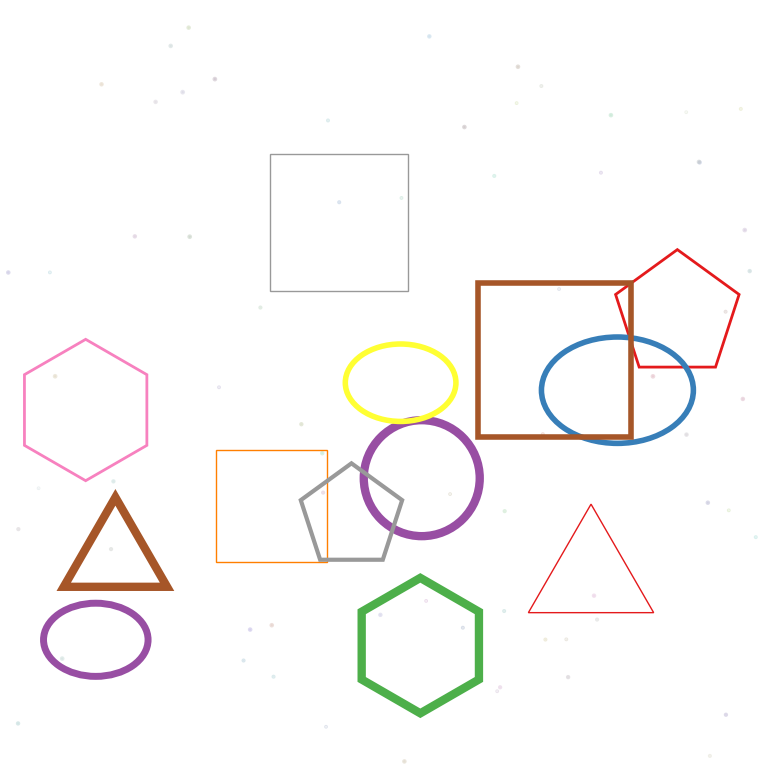[{"shape": "triangle", "thickness": 0.5, "radius": 0.47, "center": [0.768, 0.251]}, {"shape": "pentagon", "thickness": 1, "radius": 0.42, "center": [0.88, 0.591]}, {"shape": "oval", "thickness": 2, "radius": 0.49, "center": [0.802, 0.493]}, {"shape": "hexagon", "thickness": 3, "radius": 0.44, "center": [0.546, 0.162]}, {"shape": "oval", "thickness": 2.5, "radius": 0.34, "center": [0.124, 0.169]}, {"shape": "circle", "thickness": 3, "radius": 0.38, "center": [0.548, 0.379]}, {"shape": "square", "thickness": 0.5, "radius": 0.36, "center": [0.352, 0.343]}, {"shape": "oval", "thickness": 2, "radius": 0.36, "center": [0.52, 0.503]}, {"shape": "triangle", "thickness": 3, "radius": 0.39, "center": [0.15, 0.277]}, {"shape": "square", "thickness": 2, "radius": 0.5, "center": [0.72, 0.532]}, {"shape": "hexagon", "thickness": 1, "radius": 0.46, "center": [0.111, 0.468]}, {"shape": "pentagon", "thickness": 1.5, "radius": 0.35, "center": [0.456, 0.329]}, {"shape": "square", "thickness": 0.5, "radius": 0.45, "center": [0.44, 0.711]}]